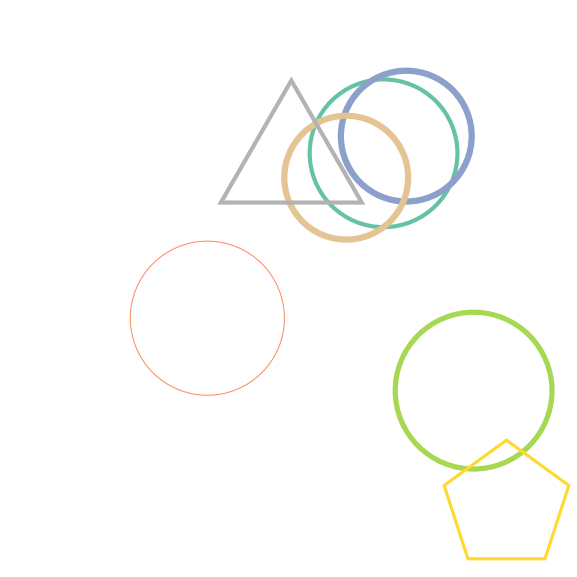[{"shape": "circle", "thickness": 2, "radius": 0.64, "center": [0.664, 0.734]}, {"shape": "circle", "thickness": 0.5, "radius": 0.67, "center": [0.359, 0.448]}, {"shape": "circle", "thickness": 3, "radius": 0.57, "center": [0.704, 0.763]}, {"shape": "circle", "thickness": 2.5, "radius": 0.68, "center": [0.82, 0.323]}, {"shape": "pentagon", "thickness": 1.5, "radius": 0.57, "center": [0.877, 0.123]}, {"shape": "circle", "thickness": 3, "radius": 0.54, "center": [0.6, 0.691]}, {"shape": "triangle", "thickness": 2, "radius": 0.7, "center": [0.504, 0.719]}]